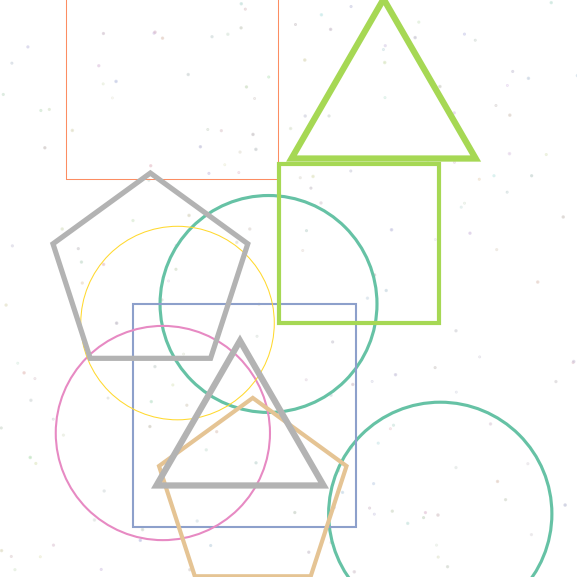[{"shape": "circle", "thickness": 1.5, "radius": 0.97, "center": [0.762, 0.109]}, {"shape": "circle", "thickness": 1.5, "radius": 0.94, "center": [0.465, 0.473]}, {"shape": "square", "thickness": 0.5, "radius": 0.92, "center": [0.297, 0.873]}, {"shape": "square", "thickness": 1, "radius": 0.96, "center": [0.423, 0.28]}, {"shape": "circle", "thickness": 1, "radius": 0.93, "center": [0.282, 0.249]}, {"shape": "triangle", "thickness": 3, "radius": 0.92, "center": [0.664, 0.817]}, {"shape": "square", "thickness": 2, "radius": 0.69, "center": [0.622, 0.578]}, {"shape": "circle", "thickness": 0.5, "radius": 0.84, "center": [0.307, 0.44]}, {"shape": "pentagon", "thickness": 2, "radius": 0.85, "center": [0.438, 0.139]}, {"shape": "triangle", "thickness": 3, "radius": 0.84, "center": [0.416, 0.242]}, {"shape": "pentagon", "thickness": 2.5, "radius": 0.89, "center": [0.26, 0.522]}]